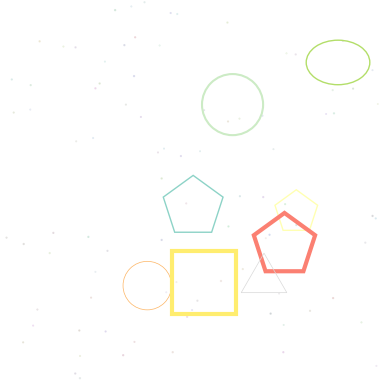[{"shape": "pentagon", "thickness": 1, "radius": 0.41, "center": [0.502, 0.463]}, {"shape": "pentagon", "thickness": 1, "radius": 0.29, "center": [0.77, 0.449]}, {"shape": "pentagon", "thickness": 3, "radius": 0.42, "center": [0.739, 0.363]}, {"shape": "circle", "thickness": 0.5, "radius": 0.32, "center": [0.383, 0.258]}, {"shape": "oval", "thickness": 1, "radius": 0.41, "center": [0.878, 0.838]}, {"shape": "triangle", "thickness": 0.5, "radius": 0.34, "center": [0.686, 0.274]}, {"shape": "circle", "thickness": 1.5, "radius": 0.4, "center": [0.604, 0.728]}, {"shape": "square", "thickness": 3, "radius": 0.41, "center": [0.53, 0.266]}]